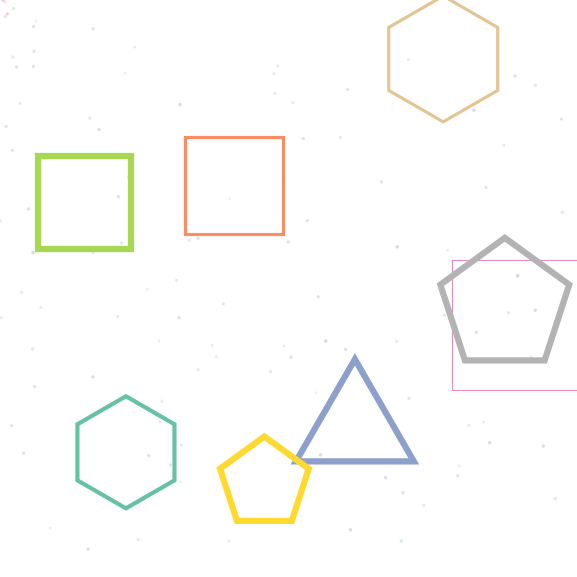[{"shape": "hexagon", "thickness": 2, "radius": 0.49, "center": [0.218, 0.216]}, {"shape": "square", "thickness": 1.5, "radius": 0.42, "center": [0.405, 0.678]}, {"shape": "triangle", "thickness": 3, "radius": 0.59, "center": [0.615, 0.259]}, {"shape": "square", "thickness": 0.5, "radius": 0.57, "center": [0.895, 0.436]}, {"shape": "square", "thickness": 3, "radius": 0.4, "center": [0.146, 0.649]}, {"shape": "pentagon", "thickness": 3, "radius": 0.4, "center": [0.458, 0.163]}, {"shape": "hexagon", "thickness": 1.5, "radius": 0.54, "center": [0.767, 0.897]}, {"shape": "pentagon", "thickness": 3, "radius": 0.59, "center": [0.874, 0.47]}]